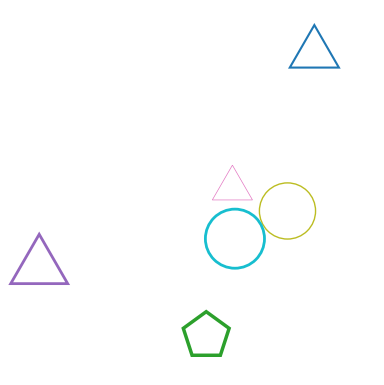[{"shape": "triangle", "thickness": 1.5, "radius": 0.37, "center": [0.816, 0.861]}, {"shape": "pentagon", "thickness": 2.5, "radius": 0.31, "center": [0.536, 0.128]}, {"shape": "triangle", "thickness": 2, "radius": 0.43, "center": [0.102, 0.306]}, {"shape": "triangle", "thickness": 0.5, "radius": 0.3, "center": [0.604, 0.511]}, {"shape": "circle", "thickness": 1, "radius": 0.36, "center": [0.747, 0.452]}, {"shape": "circle", "thickness": 2, "radius": 0.38, "center": [0.61, 0.38]}]